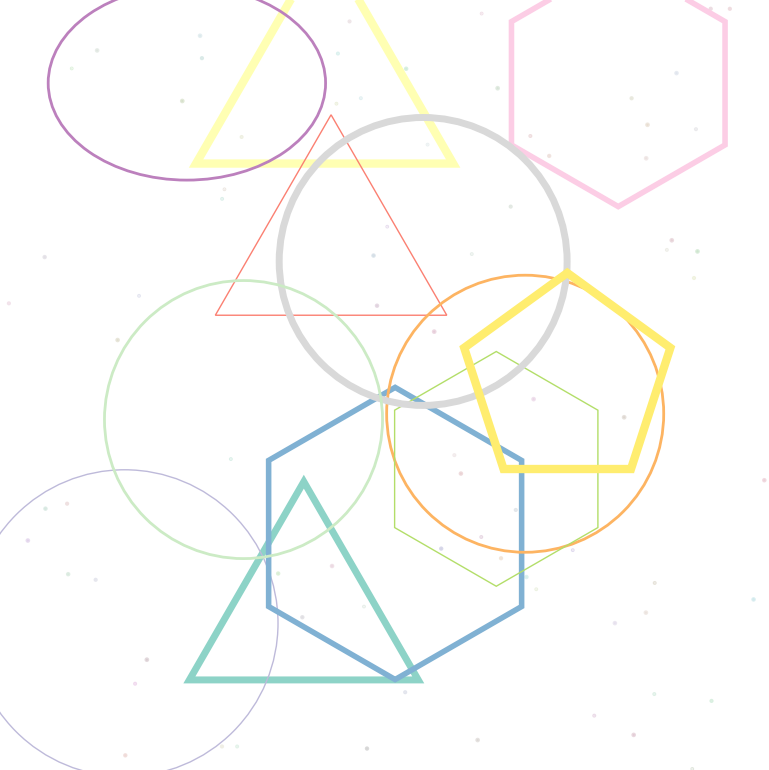[{"shape": "triangle", "thickness": 2.5, "radius": 0.86, "center": [0.395, 0.203]}, {"shape": "triangle", "thickness": 3, "radius": 0.96, "center": [0.422, 0.884]}, {"shape": "circle", "thickness": 0.5, "radius": 1.0, "center": [0.162, 0.191]}, {"shape": "triangle", "thickness": 0.5, "radius": 0.87, "center": [0.43, 0.677]}, {"shape": "hexagon", "thickness": 2, "radius": 0.95, "center": [0.513, 0.307]}, {"shape": "circle", "thickness": 1, "radius": 0.9, "center": [0.682, 0.463]}, {"shape": "hexagon", "thickness": 0.5, "radius": 0.76, "center": [0.644, 0.391]}, {"shape": "hexagon", "thickness": 2, "radius": 0.8, "center": [0.803, 0.892]}, {"shape": "circle", "thickness": 2.5, "radius": 0.93, "center": [0.55, 0.66]}, {"shape": "oval", "thickness": 1, "radius": 0.9, "center": [0.243, 0.892]}, {"shape": "circle", "thickness": 1, "radius": 0.9, "center": [0.316, 0.455]}, {"shape": "pentagon", "thickness": 3, "radius": 0.7, "center": [0.737, 0.505]}]